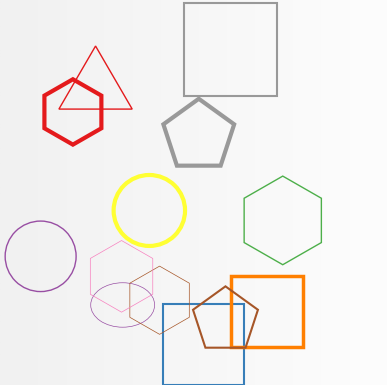[{"shape": "triangle", "thickness": 1, "radius": 0.55, "center": [0.247, 0.771]}, {"shape": "hexagon", "thickness": 3, "radius": 0.42, "center": [0.188, 0.709]}, {"shape": "square", "thickness": 1.5, "radius": 0.52, "center": [0.524, 0.105]}, {"shape": "hexagon", "thickness": 1, "radius": 0.58, "center": [0.73, 0.428]}, {"shape": "circle", "thickness": 1, "radius": 0.46, "center": [0.105, 0.334]}, {"shape": "oval", "thickness": 0.5, "radius": 0.41, "center": [0.317, 0.208]}, {"shape": "square", "thickness": 2.5, "radius": 0.46, "center": [0.69, 0.191]}, {"shape": "circle", "thickness": 3, "radius": 0.46, "center": [0.385, 0.453]}, {"shape": "pentagon", "thickness": 1.5, "radius": 0.44, "center": [0.582, 0.168]}, {"shape": "hexagon", "thickness": 0.5, "radius": 0.44, "center": [0.412, 0.22]}, {"shape": "hexagon", "thickness": 0.5, "radius": 0.47, "center": [0.314, 0.282]}, {"shape": "pentagon", "thickness": 3, "radius": 0.48, "center": [0.513, 0.647]}, {"shape": "square", "thickness": 1.5, "radius": 0.6, "center": [0.596, 0.871]}]